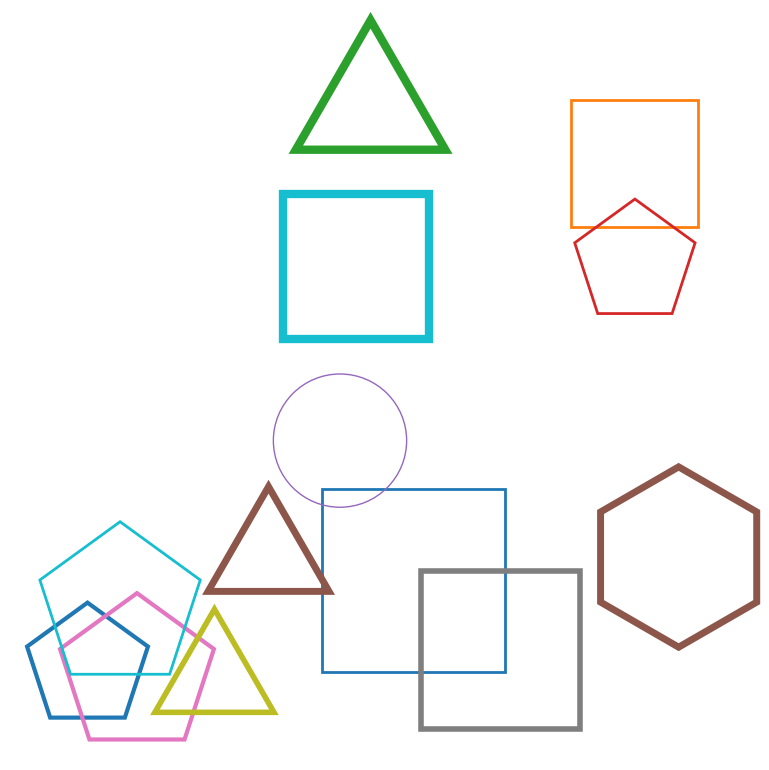[{"shape": "square", "thickness": 1, "radius": 0.59, "center": [0.538, 0.247]}, {"shape": "pentagon", "thickness": 1.5, "radius": 0.41, "center": [0.114, 0.135]}, {"shape": "square", "thickness": 1, "radius": 0.41, "center": [0.824, 0.787]}, {"shape": "triangle", "thickness": 3, "radius": 0.56, "center": [0.481, 0.862]}, {"shape": "pentagon", "thickness": 1, "radius": 0.41, "center": [0.825, 0.659]}, {"shape": "circle", "thickness": 0.5, "radius": 0.43, "center": [0.442, 0.428]}, {"shape": "triangle", "thickness": 2.5, "radius": 0.45, "center": [0.349, 0.277]}, {"shape": "hexagon", "thickness": 2.5, "radius": 0.59, "center": [0.881, 0.277]}, {"shape": "pentagon", "thickness": 1.5, "radius": 0.53, "center": [0.178, 0.125]}, {"shape": "square", "thickness": 2, "radius": 0.51, "center": [0.65, 0.156]}, {"shape": "triangle", "thickness": 2, "radius": 0.45, "center": [0.278, 0.12]}, {"shape": "square", "thickness": 3, "radius": 0.47, "center": [0.463, 0.654]}, {"shape": "pentagon", "thickness": 1, "radius": 0.55, "center": [0.156, 0.213]}]